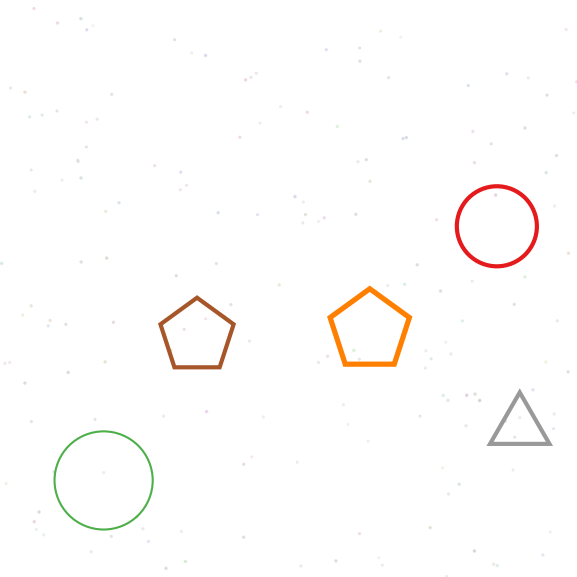[{"shape": "circle", "thickness": 2, "radius": 0.35, "center": [0.86, 0.607]}, {"shape": "circle", "thickness": 1, "radius": 0.42, "center": [0.179, 0.167]}, {"shape": "pentagon", "thickness": 2.5, "radius": 0.36, "center": [0.64, 0.427]}, {"shape": "pentagon", "thickness": 2, "radius": 0.33, "center": [0.341, 0.417]}, {"shape": "triangle", "thickness": 2, "radius": 0.3, "center": [0.9, 0.26]}]